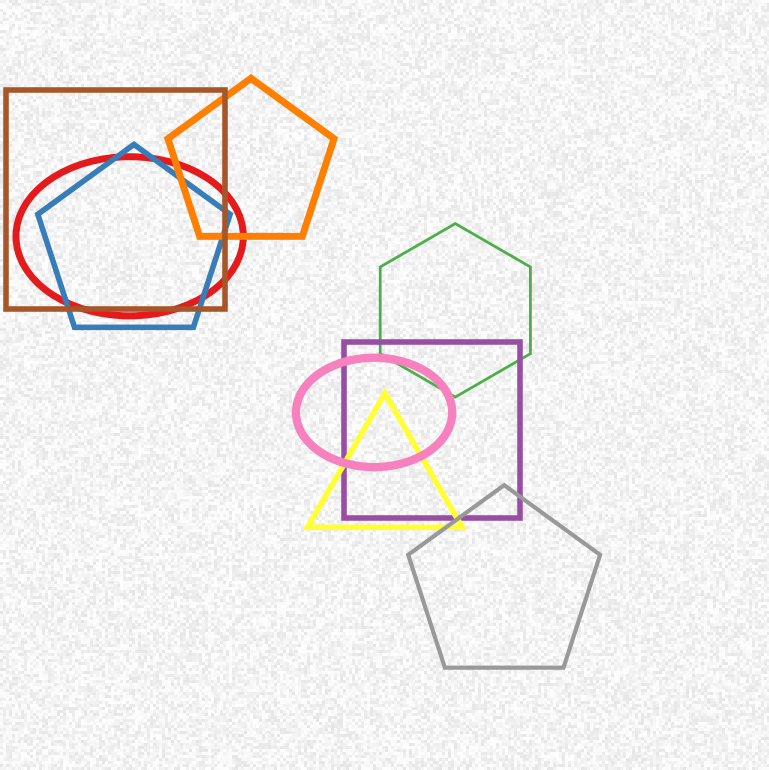[{"shape": "oval", "thickness": 2.5, "radius": 0.74, "center": [0.168, 0.693]}, {"shape": "pentagon", "thickness": 2, "radius": 0.66, "center": [0.174, 0.681]}, {"shape": "hexagon", "thickness": 1, "radius": 0.56, "center": [0.591, 0.597]}, {"shape": "square", "thickness": 2, "radius": 0.57, "center": [0.561, 0.441]}, {"shape": "pentagon", "thickness": 2.5, "radius": 0.57, "center": [0.326, 0.785]}, {"shape": "triangle", "thickness": 2, "radius": 0.58, "center": [0.5, 0.373]}, {"shape": "square", "thickness": 2, "radius": 0.71, "center": [0.15, 0.741]}, {"shape": "oval", "thickness": 3, "radius": 0.51, "center": [0.486, 0.464]}, {"shape": "pentagon", "thickness": 1.5, "radius": 0.66, "center": [0.655, 0.239]}]